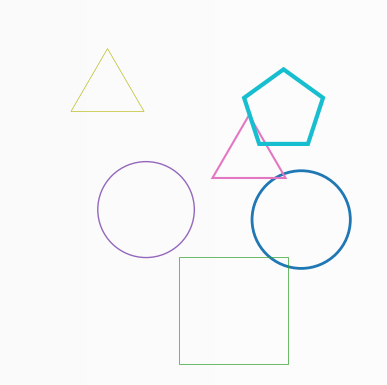[{"shape": "circle", "thickness": 2, "radius": 0.63, "center": [0.777, 0.43]}, {"shape": "square", "thickness": 0.5, "radius": 0.7, "center": [0.603, 0.194]}, {"shape": "circle", "thickness": 1, "radius": 0.62, "center": [0.377, 0.456]}, {"shape": "triangle", "thickness": 1.5, "radius": 0.54, "center": [0.643, 0.592]}, {"shape": "triangle", "thickness": 0.5, "radius": 0.54, "center": [0.277, 0.765]}, {"shape": "pentagon", "thickness": 3, "radius": 0.54, "center": [0.732, 0.713]}]